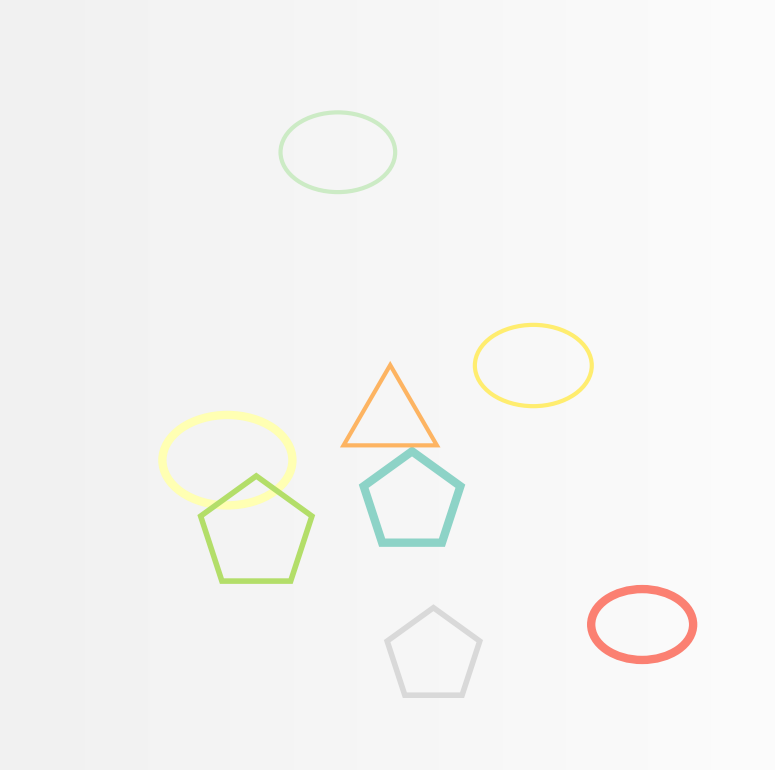[{"shape": "pentagon", "thickness": 3, "radius": 0.33, "center": [0.532, 0.348]}, {"shape": "oval", "thickness": 3, "radius": 0.42, "center": [0.293, 0.402]}, {"shape": "oval", "thickness": 3, "radius": 0.33, "center": [0.829, 0.189]}, {"shape": "triangle", "thickness": 1.5, "radius": 0.35, "center": [0.503, 0.456]}, {"shape": "pentagon", "thickness": 2, "radius": 0.38, "center": [0.331, 0.306]}, {"shape": "pentagon", "thickness": 2, "radius": 0.31, "center": [0.559, 0.148]}, {"shape": "oval", "thickness": 1.5, "radius": 0.37, "center": [0.436, 0.802]}, {"shape": "oval", "thickness": 1.5, "radius": 0.38, "center": [0.688, 0.525]}]